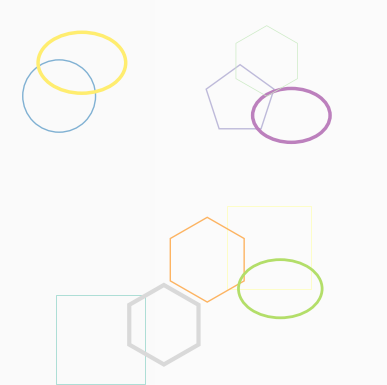[{"shape": "square", "thickness": 0.5, "radius": 0.57, "center": [0.26, 0.118]}, {"shape": "square", "thickness": 0.5, "radius": 0.54, "center": [0.694, 0.357]}, {"shape": "pentagon", "thickness": 1, "radius": 0.46, "center": [0.62, 0.74]}, {"shape": "circle", "thickness": 1, "radius": 0.47, "center": [0.153, 0.751]}, {"shape": "hexagon", "thickness": 1, "radius": 0.55, "center": [0.535, 0.325]}, {"shape": "oval", "thickness": 2, "radius": 0.54, "center": [0.723, 0.25]}, {"shape": "hexagon", "thickness": 3, "radius": 0.52, "center": [0.423, 0.157]}, {"shape": "oval", "thickness": 2.5, "radius": 0.5, "center": [0.752, 0.7]}, {"shape": "hexagon", "thickness": 0.5, "radius": 0.46, "center": [0.688, 0.842]}, {"shape": "oval", "thickness": 2.5, "radius": 0.57, "center": [0.211, 0.837]}]